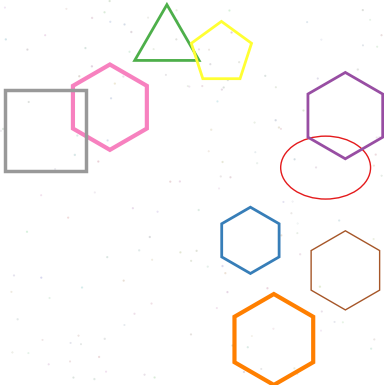[{"shape": "oval", "thickness": 1, "radius": 0.58, "center": [0.846, 0.565]}, {"shape": "hexagon", "thickness": 2, "radius": 0.43, "center": [0.65, 0.376]}, {"shape": "triangle", "thickness": 2, "radius": 0.48, "center": [0.434, 0.891]}, {"shape": "hexagon", "thickness": 2, "radius": 0.56, "center": [0.897, 0.7]}, {"shape": "hexagon", "thickness": 3, "radius": 0.59, "center": [0.711, 0.118]}, {"shape": "pentagon", "thickness": 2, "radius": 0.41, "center": [0.575, 0.862]}, {"shape": "hexagon", "thickness": 1, "radius": 0.51, "center": [0.897, 0.298]}, {"shape": "hexagon", "thickness": 3, "radius": 0.55, "center": [0.285, 0.722]}, {"shape": "square", "thickness": 2.5, "radius": 0.53, "center": [0.119, 0.66]}]